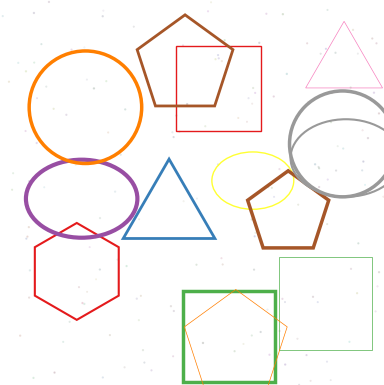[{"shape": "hexagon", "thickness": 1.5, "radius": 0.63, "center": [0.199, 0.295]}, {"shape": "square", "thickness": 1, "radius": 0.55, "center": [0.567, 0.77]}, {"shape": "triangle", "thickness": 2, "radius": 0.69, "center": [0.439, 0.449]}, {"shape": "square", "thickness": 2.5, "radius": 0.59, "center": [0.595, 0.125]}, {"shape": "square", "thickness": 0.5, "radius": 0.6, "center": [0.846, 0.213]}, {"shape": "oval", "thickness": 3, "radius": 0.72, "center": [0.212, 0.484]}, {"shape": "pentagon", "thickness": 0.5, "radius": 0.7, "center": [0.612, 0.108]}, {"shape": "circle", "thickness": 2.5, "radius": 0.73, "center": [0.222, 0.721]}, {"shape": "oval", "thickness": 1, "radius": 0.53, "center": [0.657, 0.531]}, {"shape": "pentagon", "thickness": 2, "radius": 0.65, "center": [0.481, 0.831]}, {"shape": "pentagon", "thickness": 2.5, "radius": 0.55, "center": [0.749, 0.446]}, {"shape": "triangle", "thickness": 0.5, "radius": 0.58, "center": [0.894, 0.829]}, {"shape": "oval", "thickness": 1.5, "radius": 0.72, "center": [0.899, 0.59]}, {"shape": "circle", "thickness": 2.5, "radius": 0.69, "center": [0.89, 0.626]}]